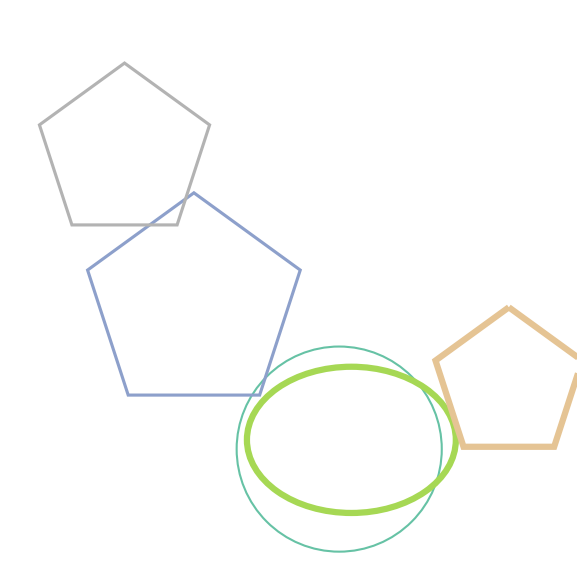[{"shape": "circle", "thickness": 1, "radius": 0.89, "center": [0.587, 0.221]}, {"shape": "pentagon", "thickness": 1.5, "radius": 0.97, "center": [0.336, 0.472]}, {"shape": "oval", "thickness": 3, "radius": 0.9, "center": [0.608, 0.237]}, {"shape": "pentagon", "thickness": 3, "radius": 0.67, "center": [0.881, 0.334]}, {"shape": "pentagon", "thickness": 1.5, "radius": 0.77, "center": [0.216, 0.735]}]